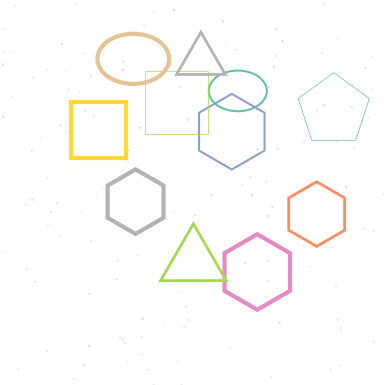[{"shape": "oval", "thickness": 1.5, "radius": 0.38, "center": [0.618, 0.764]}, {"shape": "pentagon", "thickness": 0.5, "radius": 0.49, "center": [0.867, 0.714]}, {"shape": "hexagon", "thickness": 2, "radius": 0.42, "center": [0.823, 0.444]}, {"shape": "hexagon", "thickness": 1.5, "radius": 0.49, "center": [0.602, 0.658]}, {"shape": "hexagon", "thickness": 3, "radius": 0.49, "center": [0.668, 0.294]}, {"shape": "triangle", "thickness": 2, "radius": 0.49, "center": [0.502, 0.32]}, {"shape": "square", "thickness": 0.5, "radius": 0.41, "center": [0.458, 0.734]}, {"shape": "square", "thickness": 3, "radius": 0.36, "center": [0.256, 0.663]}, {"shape": "oval", "thickness": 3, "radius": 0.47, "center": [0.346, 0.847]}, {"shape": "triangle", "thickness": 2, "radius": 0.37, "center": [0.522, 0.843]}, {"shape": "hexagon", "thickness": 3, "radius": 0.42, "center": [0.352, 0.476]}]